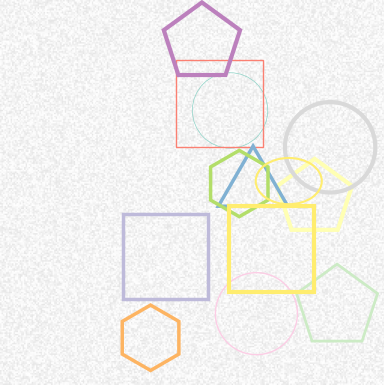[{"shape": "circle", "thickness": 0.5, "radius": 0.49, "center": [0.598, 0.713]}, {"shape": "pentagon", "thickness": 3, "radius": 0.51, "center": [0.817, 0.486]}, {"shape": "square", "thickness": 2.5, "radius": 0.55, "center": [0.43, 0.333]}, {"shape": "square", "thickness": 1, "radius": 0.57, "center": [0.57, 0.731]}, {"shape": "triangle", "thickness": 2.5, "radius": 0.52, "center": [0.657, 0.516]}, {"shape": "hexagon", "thickness": 2.5, "radius": 0.42, "center": [0.391, 0.123]}, {"shape": "hexagon", "thickness": 2.5, "radius": 0.43, "center": [0.622, 0.523]}, {"shape": "circle", "thickness": 1, "radius": 0.53, "center": [0.666, 0.185]}, {"shape": "circle", "thickness": 3, "radius": 0.59, "center": [0.858, 0.617]}, {"shape": "pentagon", "thickness": 3, "radius": 0.52, "center": [0.524, 0.889]}, {"shape": "pentagon", "thickness": 2, "radius": 0.55, "center": [0.876, 0.203]}, {"shape": "square", "thickness": 3, "radius": 0.55, "center": [0.705, 0.353]}, {"shape": "oval", "thickness": 1.5, "radius": 0.43, "center": [0.75, 0.53]}]